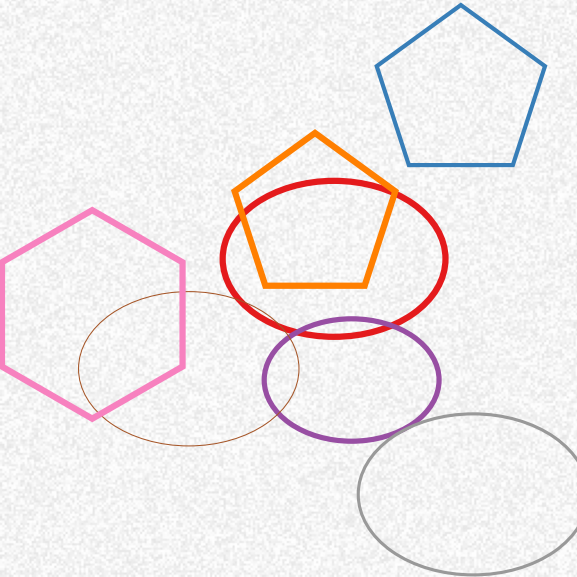[{"shape": "oval", "thickness": 3, "radius": 0.96, "center": [0.578, 0.551]}, {"shape": "pentagon", "thickness": 2, "radius": 0.77, "center": [0.798, 0.837]}, {"shape": "oval", "thickness": 2.5, "radius": 0.76, "center": [0.609, 0.341]}, {"shape": "pentagon", "thickness": 3, "radius": 0.73, "center": [0.545, 0.623]}, {"shape": "oval", "thickness": 0.5, "radius": 0.95, "center": [0.327, 0.361]}, {"shape": "hexagon", "thickness": 3, "radius": 0.9, "center": [0.16, 0.455]}, {"shape": "oval", "thickness": 1.5, "radius": 1.0, "center": [0.82, 0.143]}]